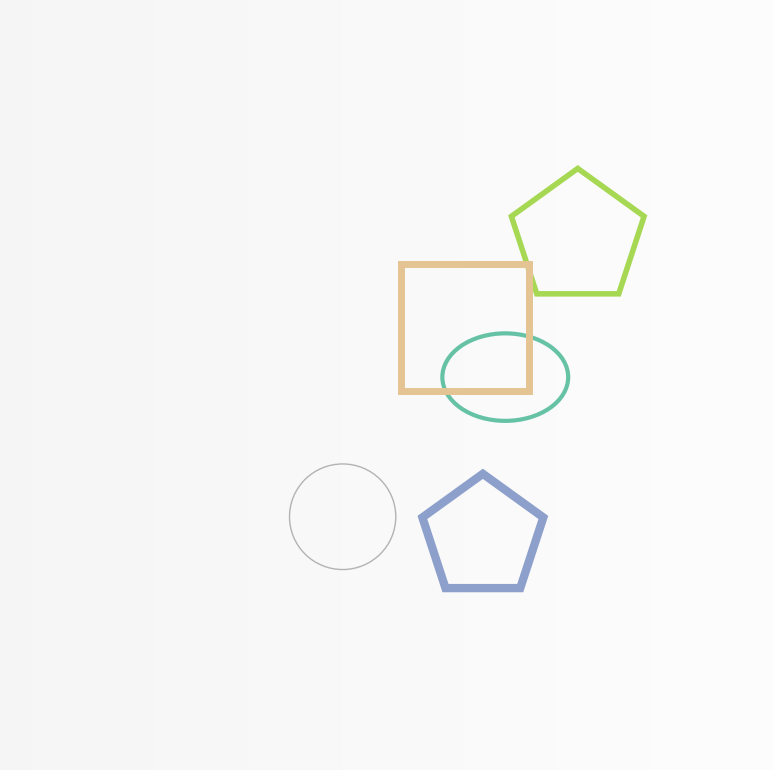[{"shape": "oval", "thickness": 1.5, "radius": 0.41, "center": [0.652, 0.51]}, {"shape": "pentagon", "thickness": 3, "radius": 0.41, "center": [0.623, 0.303]}, {"shape": "pentagon", "thickness": 2, "radius": 0.45, "center": [0.745, 0.691]}, {"shape": "square", "thickness": 2.5, "radius": 0.41, "center": [0.6, 0.574]}, {"shape": "circle", "thickness": 0.5, "radius": 0.34, "center": [0.442, 0.329]}]